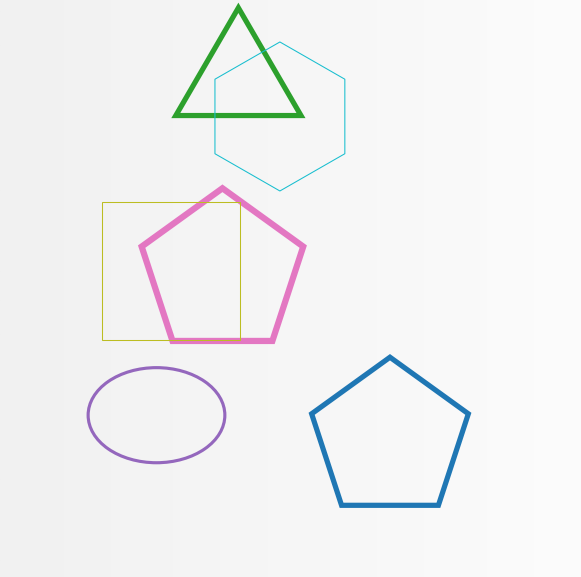[{"shape": "pentagon", "thickness": 2.5, "radius": 0.71, "center": [0.671, 0.239]}, {"shape": "triangle", "thickness": 2.5, "radius": 0.62, "center": [0.41, 0.861]}, {"shape": "oval", "thickness": 1.5, "radius": 0.59, "center": [0.269, 0.28]}, {"shape": "pentagon", "thickness": 3, "radius": 0.73, "center": [0.383, 0.527]}, {"shape": "square", "thickness": 0.5, "radius": 0.6, "center": [0.294, 0.529]}, {"shape": "hexagon", "thickness": 0.5, "radius": 0.65, "center": [0.482, 0.797]}]